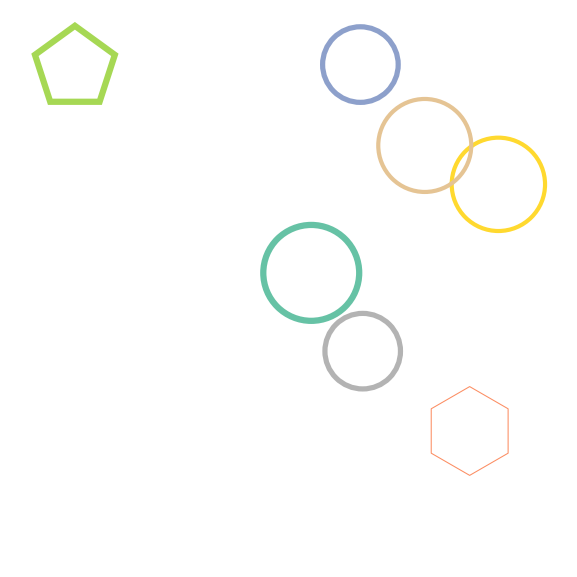[{"shape": "circle", "thickness": 3, "radius": 0.42, "center": [0.539, 0.527]}, {"shape": "hexagon", "thickness": 0.5, "radius": 0.38, "center": [0.813, 0.253]}, {"shape": "circle", "thickness": 2.5, "radius": 0.33, "center": [0.624, 0.887]}, {"shape": "pentagon", "thickness": 3, "radius": 0.36, "center": [0.13, 0.882]}, {"shape": "circle", "thickness": 2, "radius": 0.4, "center": [0.863, 0.68]}, {"shape": "circle", "thickness": 2, "radius": 0.4, "center": [0.736, 0.747]}, {"shape": "circle", "thickness": 2.5, "radius": 0.33, "center": [0.628, 0.391]}]